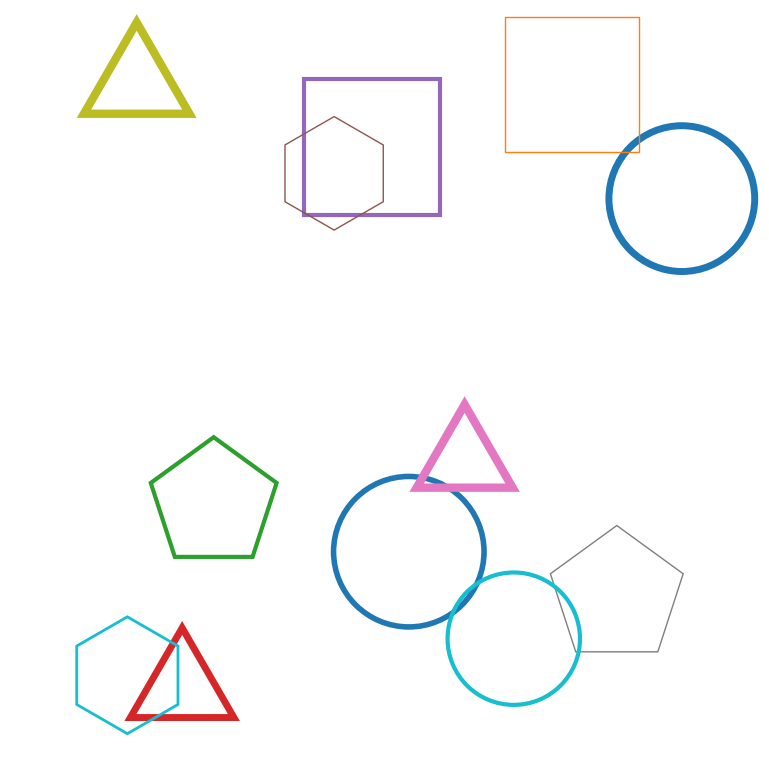[{"shape": "circle", "thickness": 2, "radius": 0.49, "center": [0.531, 0.284]}, {"shape": "circle", "thickness": 2.5, "radius": 0.47, "center": [0.885, 0.742]}, {"shape": "square", "thickness": 0.5, "radius": 0.44, "center": [0.743, 0.891]}, {"shape": "pentagon", "thickness": 1.5, "radius": 0.43, "center": [0.278, 0.346]}, {"shape": "triangle", "thickness": 2.5, "radius": 0.39, "center": [0.237, 0.107]}, {"shape": "square", "thickness": 1.5, "radius": 0.44, "center": [0.483, 0.809]}, {"shape": "hexagon", "thickness": 0.5, "radius": 0.37, "center": [0.434, 0.775]}, {"shape": "triangle", "thickness": 3, "radius": 0.36, "center": [0.603, 0.403]}, {"shape": "pentagon", "thickness": 0.5, "radius": 0.45, "center": [0.801, 0.227]}, {"shape": "triangle", "thickness": 3, "radius": 0.4, "center": [0.178, 0.892]}, {"shape": "circle", "thickness": 1.5, "radius": 0.43, "center": [0.667, 0.171]}, {"shape": "hexagon", "thickness": 1, "radius": 0.38, "center": [0.165, 0.123]}]